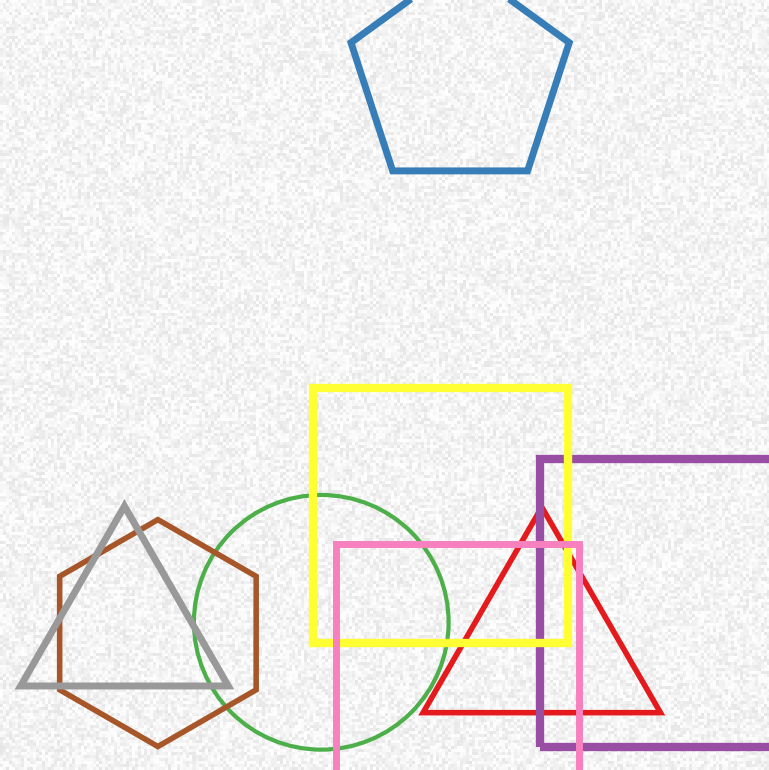[{"shape": "triangle", "thickness": 2, "radius": 0.89, "center": [0.704, 0.163]}, {"shape": "pentagon", "thickness": 2.5, "radius": 0.75, "center": [0.598, 0.899]}, {"shape": "circle", "thickness": 1.5, "radius": 0.83, "center": [0.417, 0.192]}, {"shape": "square", "thickness": 3, "radius": 0.94, "center": [0.889, 0.217]}, {"shape": "square", "thickness": 3, "radius": 0.83, "center": [0.572, 0.331]}, {"shape": "hexagon", "thickness": 2, "radius": 0.74, "center": [0.205, 0.178]}, {"shape": "square", "thickness": 2.5, "radius": 0.79, "center": [0.594, 0.136]}, {"shape": "triangle", "thickness": 2.5, "radius": 0.78, "center": [0.162, 0.187]}]